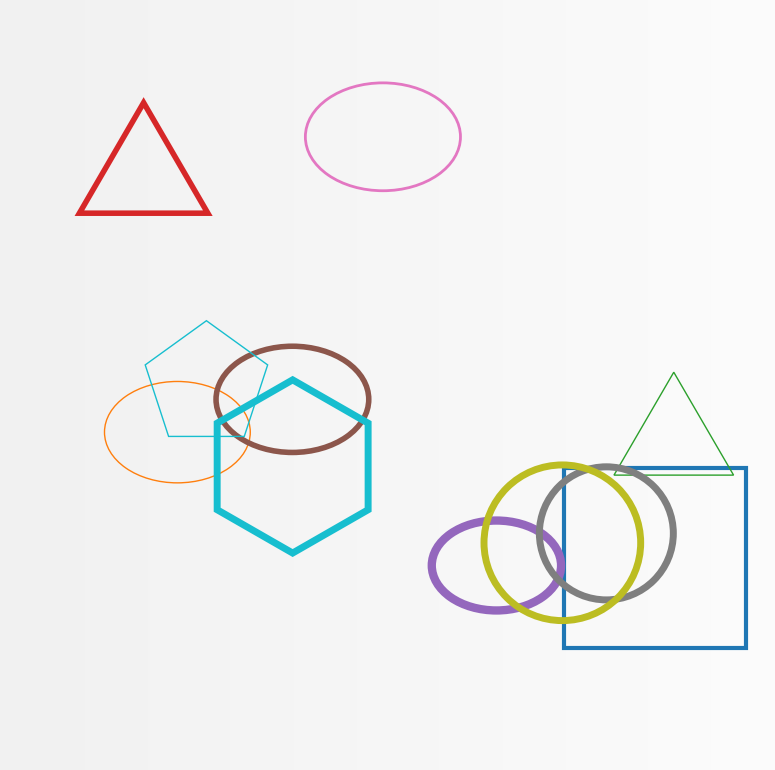[{"shape": "square", "thickness": 1.5, "radius": 0.59, "center": [0.845, 0.276]}, {"shape": "oval", "thickness": 0.5, "radius": 0.47, "center": [0.229, 0.439]}, {"shape": "triangle", "thickness": 0.5, "radius": 0.45, "center": [0.869, 0.428]}, {"shape": "triangle", "thickness": 2, "radius": 0.48, "center": [0.185, 0.771]}, {"shape": "oval", "thickness": 3, "radius": 0.42, "center": [0.641, 0.266]}, {"shape": "oval", "thickness": 2, "radius": 0.49, "center": [0.377, 0.481]}, {"shape": "oval", "thickness": 1, "radius": 0.5, "center": [0.494, 0.822]}, {"shape": "circle", "thickness": 2.5, "radius": 0.43, "center": [0.782, 0.307]}, {"shape": "circle", "thickness": 2.5, "radius": 0.51, "center": [0.726, 0.295]}, {"shape": "pentagon", "thickness": 0.5, "radius": 0.42, "center": [0.266, 0.5]}, {"shape": "hexagon", "thickness": 2.5, "radius": 0.56, "center": [0.378, 0.394]}]